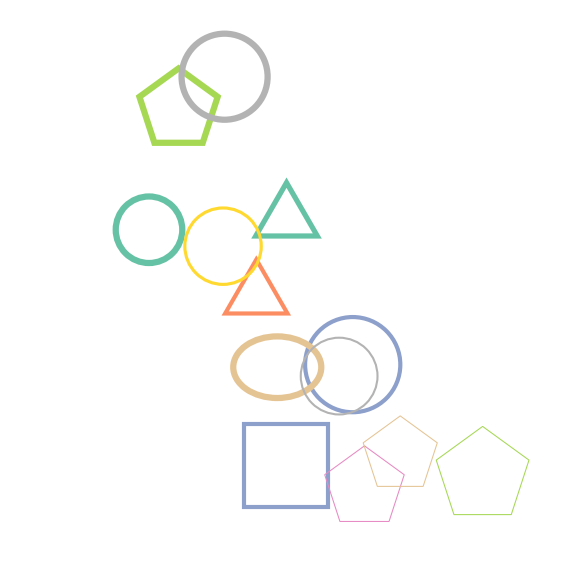[{"shape": "circle", "thickness": 3, "radius": 0.29, "center": [0.258, 0.601]}, {"shape": "triangle", "thickness": 2.5, "radius": 0.31, "center": [0.496, 0.621]}, {"shape": "triangle", "thickness": 2, "radius": 0.31, "center": [0.444, 0.487]}, {"shape": "circle", "thickness": 2, "radius": 0.41, "center": [0.611, 0.368]}, {"shape": "square", "thickness": 2, "radius": 0.36, "center": [0.495, 0.193]}, {"shape": "pentagon", "thickness": 0.5, "radius": 0.36, "center": [0.631, 0.155]}, {"shape": "pentagon", "thickness": 3, "radius": 0.36, "center": [0.309, 0.809]}, {"shape": "pentagon", "thickness": 0.5, "radius": 0.42, "center": [0.836, 0.176]}, {"shape": "circle", "thickness": 1.5, "radius": 0.33, "center": [0.386, 0.573]}, {"shape": "oval", "thickness": 3, "radius": 0.38, "center": [0.48, 0.363]}, {"shape": "pentagon", "thickness": 0.5, "radius": 0.34, "center": [0.693, 0.211]}, {"shape": "circle", "thickness": 3, "radius": 0.37, "center": [0.389, 0.866]}, {"shape": "circle", "thickness": 1, "radius": 0.33, "center": [0.587, 0.348]}]